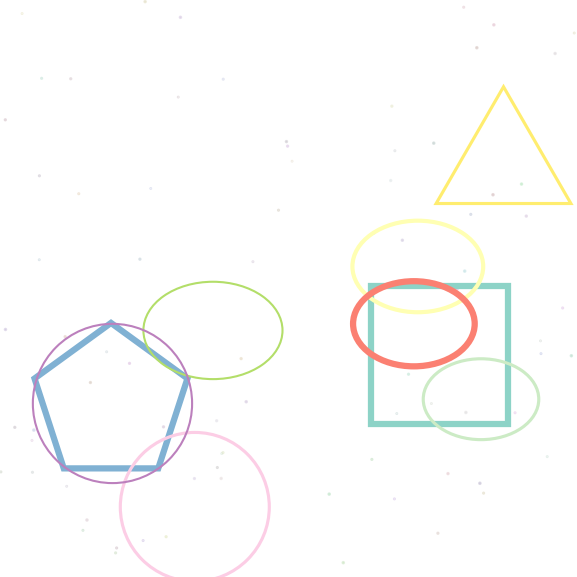[{"shape": "square", "thickness": 3, "radius": 0.59, "center": [0.761, 0.384]}, {"shape": "oval", "thickness": 2, "radius": 0.57, "center": [0.723, 0.538]}, {"shape": "oval", "thickness": 3, "radius": 0.53, "center": [0.717, 0.438]}, {"shape": "pentagon", "thickness": 3, "radius": 0.7, "center": [0.192, 0.301]}, {"shape": "oval", "thickness": 1, "radius": 0.6, "center": [0.369, 0.427]}, {"shape": "circle", "thickness": 1.5, "radius": 0.64, "center": [0.337, 0.121]}, {"shape": "circle", "thickness": 1, "radius": 0.69, "center": [0.195, 0.3]}, {"shape": "oval", "thickness": 1.5, "radius": 0.5, "center": [0.833, 0.308]}, {"shape": "triangle", "thickness": 1.5, "radius": 0.67, "center": [0.872, 0.714]}]